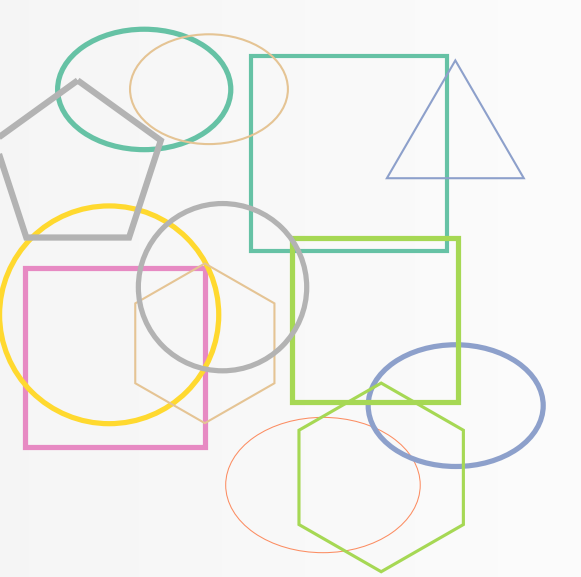[{"shape": "square", "thickness": 2, "radius": 0.84, "center": [0.6, 0.734]}, {"shape": "oval", "thickness": 2.5, "radius": 0.74, "center": [0.248, 0.844]}, {"shape": "oval", "thickness": 0.5, "radius": 0.84, "center": [0.556, 0.159]}, {"shape": "triangle", "thickness": 1, "radius": 0.68, "center": [0.783, 0.759]}, {"shape": "oval", "thickness": 2.5, "radius": 0.75, "center": [0.784, 0.297]}, {"shape": "square", "thickness": 2.5, "radius": 0.77, "center": [0.198, 0.38]}, {"shape": "square", "thickness": 2.5, "radius": 0.71, "center": [0.645, 0.446]}, {"shape": "hexagon", "thickness": 1.5, "radius": 0.82, "center": [0.656, 0.172]}, {"shape": "circle", "thickness": 2.5, "radius": 0.94, "center": [0.188, 0.454]}, {"shape": "oval", "thickness": 1, "radius": 0.68, "center": [0.36, 0.845]}, {"shape": "hexagon", "thickness": 1, "radius": 0.69, "center": [0.352, 0.405]}, {"shape": "pentagon", "thickness": 3, "radius": 0.75, "center": [0.134, 0.71]}, {"shape": "circle", "thickness": 2.5, "radius": 0.72, "center": [0.383, 0.502]}]